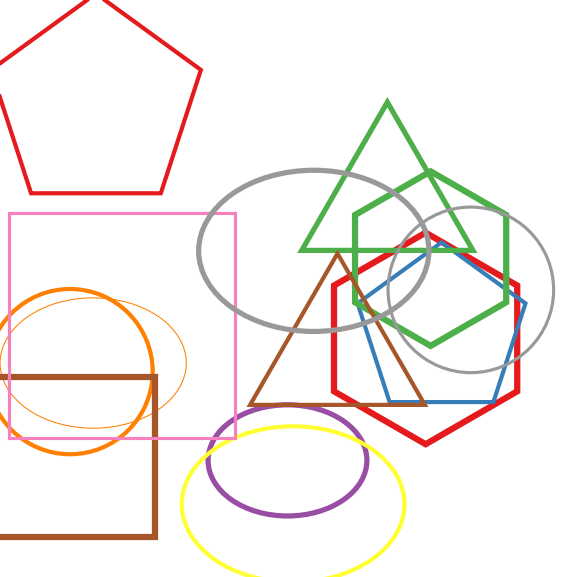[{"shape": "pentagon", "thickness": 2, "radius": 0.96, "center": [0.166, 0.819]}, {"shape": "hexagon", "thickness": 3, "radius": 0.92, "center": [0.737, 0.413]}, {"shape": "pentagon", "thickness": 2, "radius": 0.76, "center": [0.765, 0.427]}, {"shape": "triangle", "thickness": 2.5, "radius": 0.86, "center": [0.671, 0.651]}, {"shape": "hexagon", "thickness": 3, "radius": 0.76, "center": [0.746, 0.551]}, {"shape": "oval", "thickness": 2.5, "radius": 0.69, "center": [0.498, 0.202]}, {"shape": "oval", "thickness": 0.5, "radius": 0.81, "center": [0.161, 0.371]}, {"shape": "circle", "thickness": 2, "radius": 0.72, "center": [0.121, 0.356]}, {"shape": "oval", "thickness": 2, "radius": 0.96, "center": [0.508, 0.126]}, {"shape": "triangle", "thickness": 2, "radius": 0.87, "center": [0.584, 0.385]}, {"shape": "square", "thickness": 3, "radius": 0.69, "center": [0.131, 0.208]}, {"shape": "square", "thickness": 1.5, "radius": 0.98, "center": [0.211, 0.435]}, {"shape": "oval", "thickness": 2.5, "radius": 1.0, "center": [0.543, 0.565]}, {"shape": "circle", "thickness": 1.5, "radius": 0.72, "center": [0.815, 0.497]}]